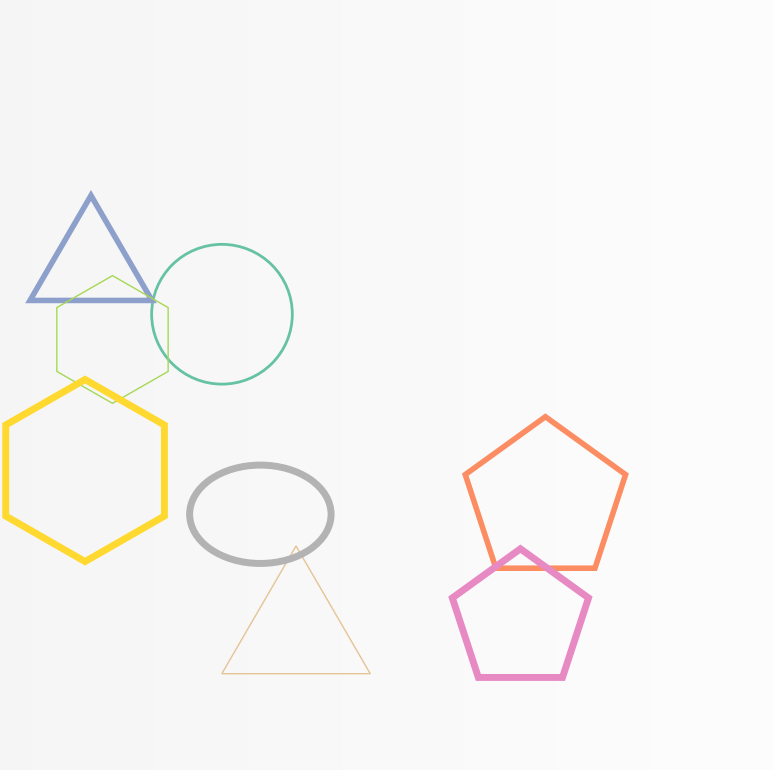[{"shape": "circle", "thickness": 1, "radius": 0.45, "center": [0.286, 0.592]}, {"shape": "pentagon", "thickness": 2, "radius": 0.54, "center": [0.704, 0.35]}, {"shape": "triangle", "thickness": 2, "radius": 0.45, "center": [0.117, 0.655]}, {"shape": "pentagon", "thickness": 2.5, "radius": 0.46, "center": [0.672, 0.195]}, {"shape": "hexagon", "thickness": 0.5, "radius": 0.41, "center": [0.145, 0.559]}, {"shape": "hexagon", "thickness": 2.5, "radius": 0.59, "center": [0.11, 0.389]}, {"shape": "triangle", "thickness": 0.5, "radius": 0.55, "center": [0.382, 0.18]}, {"shape": "oval", "thickness": 2.5, "radius": 0.46, "center": [0.336, 0.332]}]